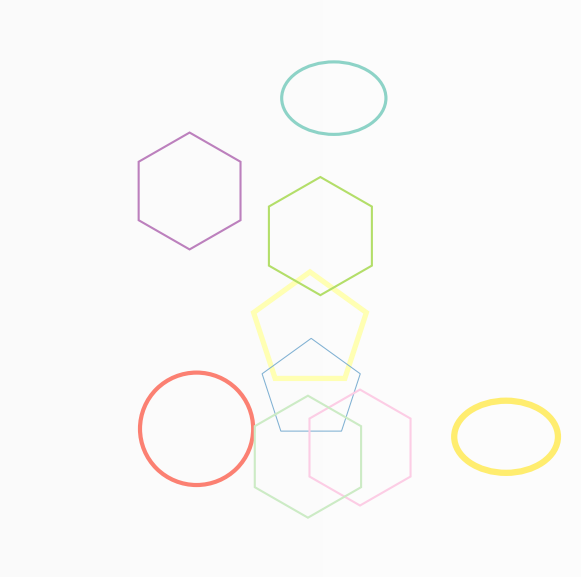[{"shape": "oval", "thickness": 1.5, "radius": 0.45, "center": [0.574, 0.829]}, {"shape": "pentagon", "thickness": 2.5, "radius": 0.51, "center": [0.533, 0.426]}, {"shape": "circle", "thickness": 2, "radius": 0.49, "center": [0.338, 0.257]}, {"shape": "pentagon", "thickness": 0.5, "radius": 0.44, "center": [0.535, 0.324]}, {"shape": "hexagon", "thickness": 1, "radius": 0.51, "center": [0.551, 0.59]}, {"shape": "hexagon", "thickness": 1, "radius": 0.5, "center": [0.619, 0.224]}, {"shape": "hexagon", "thickness": 1, "radius": 0.51, "center": [0.326, 0.668]}, {"shape": "hexagon", "thickness": 1, "radius": 0.53, "center": [0.53, 0.208]}, {"shape": "oval", "thickness": 3, "radius": 0.45, "center": [0.871, 0.243]}]